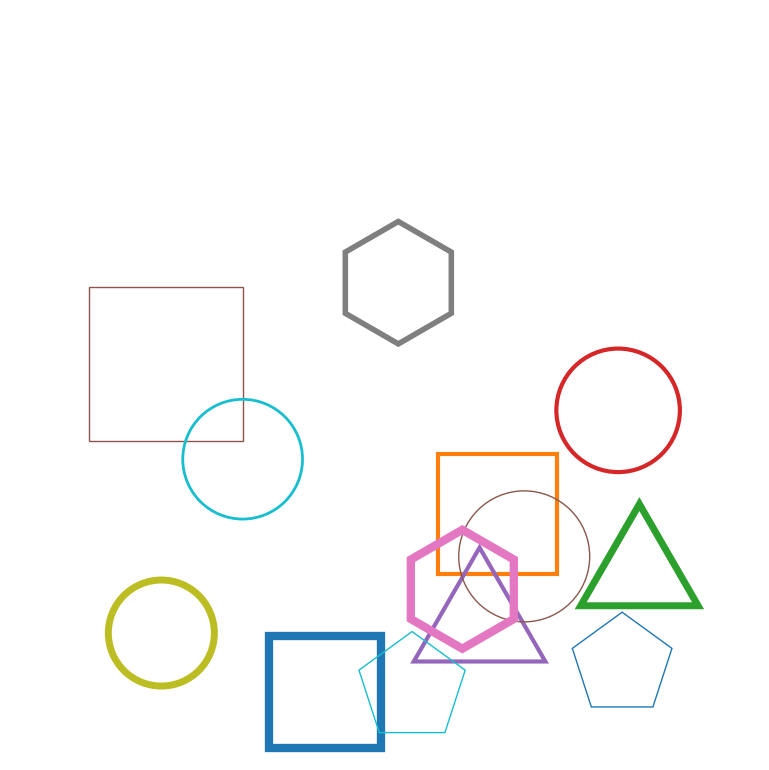[{"shape": "square", "thickness": 3, "radius": 0.36, "center": [0.422, 0.101]}, {"shape": "pentagon", "thickness": 0.5, "radius": 0.34, "center": [0.808, 0.137]}, {"shape": "square", "thickness": 1.5, "radius": 0.39, "center": [0.646, 0.332]}, {"shape": "triangle", "thickness": 2.5, "radius": 0.44, "center": [0.83, 0.257]}, {"shape": "circle", "thickness": 1.5, "radius": 0.4, "center": [0.803, 0.467]}, {"shape": "triangle", "thickness": 1.5, "radius": 0.49, "center": [0.623, 0.19]}, {"shape": "circle", "thickness": 0.5, "radius": 0.43, "center": [0.681, 0.277]}, {"shape": "square", "thickness": 0.5, "radius": 0.5, "center": [0.216, 0.527]}, {"shape": "hexagon", "thickness": 3, "radius": 0.39, "center": [0.6, 0.235]}, {"shape": "hexagon", "thickness": 2, "radius": 0.4, "center": [0.517, 0.633]}, {"shape": "circle", "thickness": 2.5, "radius": 0.34, "center": [0.21, 0.178]}, {"shape": "pentagon", "thickness": 0.5, "radius": 0.36, "center": [0.535, 0.107]}, {"shape": "circle", "thickness": 1, "radius": 0.39, "center": [0.315, 0.404]}]